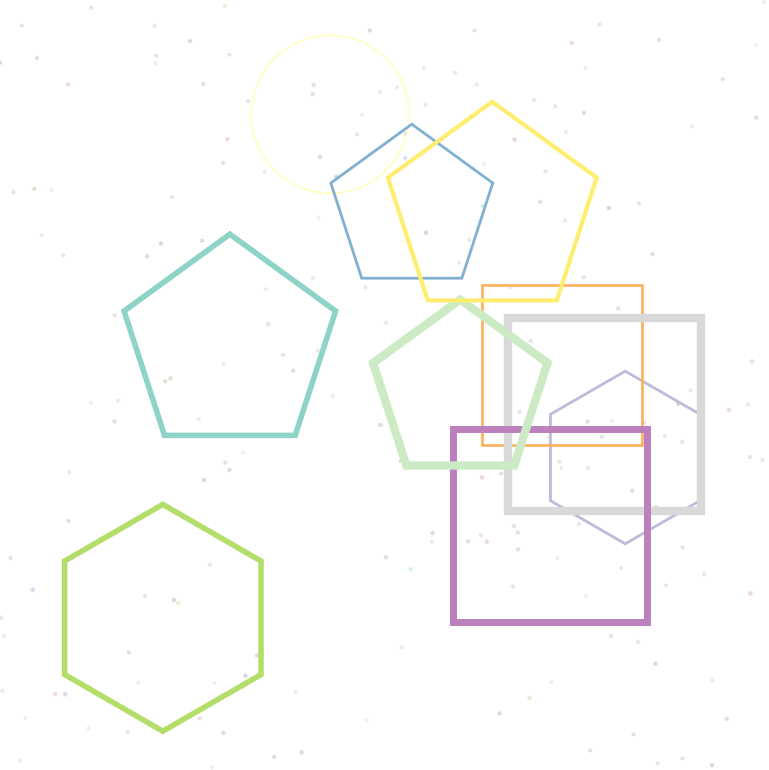[{"shape": "pentagon", "thickness": 2, "radius": 0.72, "center": [0.298, 0.551]}, {"shape": "circle", "thickness": 0.5, "radius": 0.51, "center": [0.429, 0.852]}, {"shape": "hexagon", "thickness": 1, "radius": 0.56, "center": [0.812, 0.406]}, {"shape": "pentagon", "thickness": 1, "radius": 0.55, "center": [0.535, 0.728]}, {"shape": "square", "thickness": 1, "radius": 0.52, "center": [0.73, 0.526]}, {"shape": "hexagon", "thickness": 2, "radius": 0.74, "center": [0.211, 0.198]}, {"shape": "square", "thickness": 3, "radius": 0.63, "center": [0.785, 0.462]}, {"shape": "square", "thickness": 2.5, "radius": 0.63, "center": [0.714, 0.317]}, {"shape": "pentagon", "thickness": 3, "radius": 0.6, "center": [0.598, 0.492]}, {"shape": "pentagon", "thickness": 1.5, "radius": 0.71, "center": [0.639, 0.725]}]